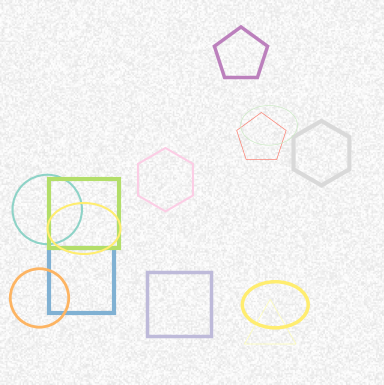[{"shape": "circle", "thickness": 1.5, "radius": 0.45, "center": [0.123, 0.456]}, {"shape": "triangle", "thickness": 0.5, "radius": 0.39, "center": [0.702, 0.145]}, {"shape": "square", "thickness": 2.5, "radius": 0.41, "center": [0.466, 0.211]}, {"shape": "pentagon", "thickness": 0.5, "radius": 0.34, "center": [0.679, 0.64]}, {"shape": "square", "thickness": 3, "radius": 0.42, "center": [0.212, 0.272]}, {"shape": "circle", "thickness": 2, "radius": 0.38, "center": [0.103, 0.226]}, {"shape": "square", "thickness": 3, "radius": 0.45, "center": [0.219, 0.445]}, {"shape": "hexagon", "thickness": 1.5, "radius": 0.41, "center": [0.43, 0.533]}, {"shape": "hexagon", "thickness": 3, "radius": 0.42, "center": [0.835, 0.602]}, {"shape": "pentagon", "thickness": 2.5, "radius": 0.36, "center": [0.626, 0.857]}, {"shape": "oval", "thickness": 0.5, "radius": 0.37, "center": [0.699, 0.674]}, {"shape": "oval", "thickness": 1.5, "radius": 0.47, "center": [0.218, 0.406]}, {"shape": "oval", "thickness": 2.5, "radius": 0.43, "center": [0.715, 0.208]}]